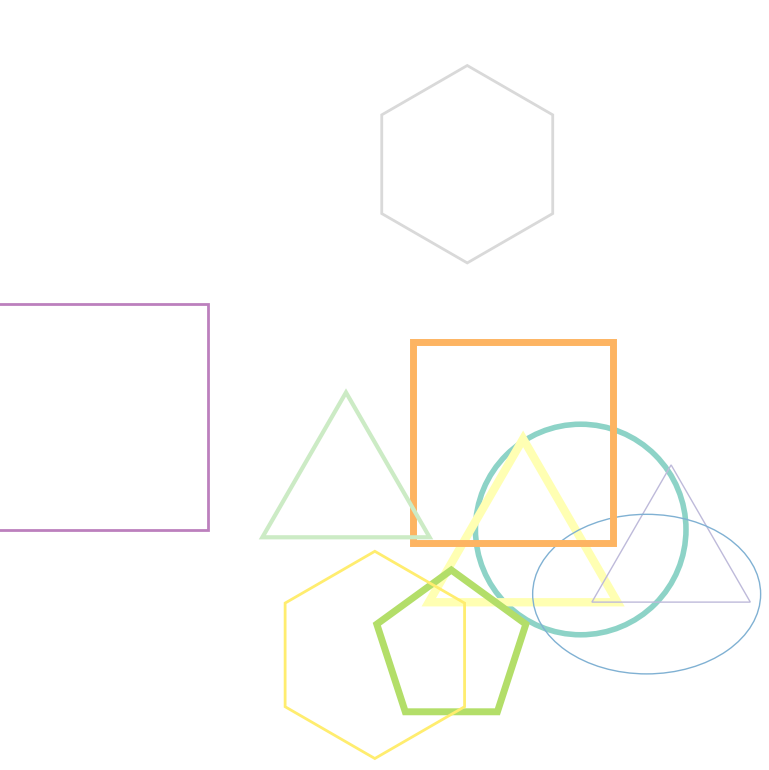[{"shape": "circle", "thickness": 2, "radius": 0.68, "center": [0.754, 0.312]}, {"shape": "triangle", "thickness": 3, "radius": 0.71, "center": [0.679, 0.289]}, {"shape": "triangle", "thickness": 0.5, "radius": 0.59, "center": [0.872, 0.277]}, {"shape": "oval", "thickness": 0.5, "radius": 0.74, "center": [0.84, 0.228]}, {"shape": "square", "thickness": 2.5, "radius": 0.65, "center": [0.666, 0.426]}, {"shape": "pentagon", "thickness": 2.5, "radius": 0.51, "center": [0.586, 0.158]}, {"shape": "hexagon", "thickness": 1, "radius": 0.64, "center": [0.607, 0.787]}, {"shape": "square", "thickness": 1, "radius": 0.73, "center": [0.123, 0.459]}, {"shape": "triangle", "thickness": 1.5, "radius": 0.63, "center": [0.449, 0.365]}, {"shape": "hexagon", "thickness": 1, "radius": 0.67, "center": [0.487, 0.149]}]